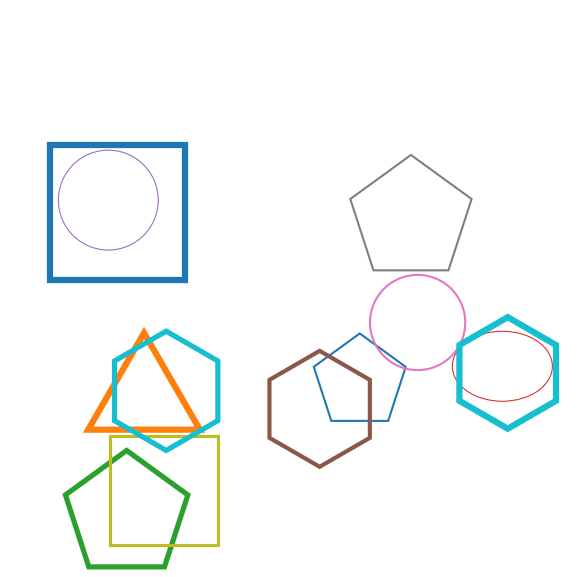[{"shape": "pentagon", "thickness": 1, "radius": 0.42, "center": [0.623, 0.338]}, {"shape": "square", "thickness": 3, "radius": 0.58, "center": [0.203, 0.631]}, {"shape": "triangle", "thickness": 3, "radius": 0.56, "center": [0.249, 0.311]}, {"shape": "pentagon", "thickness": 2.5, "radius": 0.56, "center": [0.219, 0.108]}, {"shape": "oval", "thickness": 0.5, "radius": 0.43, "center": [0.87, 0.365]}, {"shape": "circle", "thickness": 0.5, "radius": 0.43, "center": [0.188, 0.653]}, {"shape": "hexagon", "thickness": 2, "radius": 0.5, "center": [0.554, 0.291]}, {"shape": "circle", "thickness": 1, "radius": 0.41, "center": [0.723, 0.441]}, {"shape": "pentagon", "thickness": 1, "radius": 0.55, "center": [0.712, 0.62]}, {"shape": "square", "thickness": 1.5, "radius": 0.47, "center": [0.284, 0.149]}, {"shape": "hexagon", "thickness": 3, "radius": 0.48, "center": [0.879, 0.353]}, {"shape": "hexagon", "thickness": 2.5, "radius": 0.52, "center": [0.288, 0.322]}]